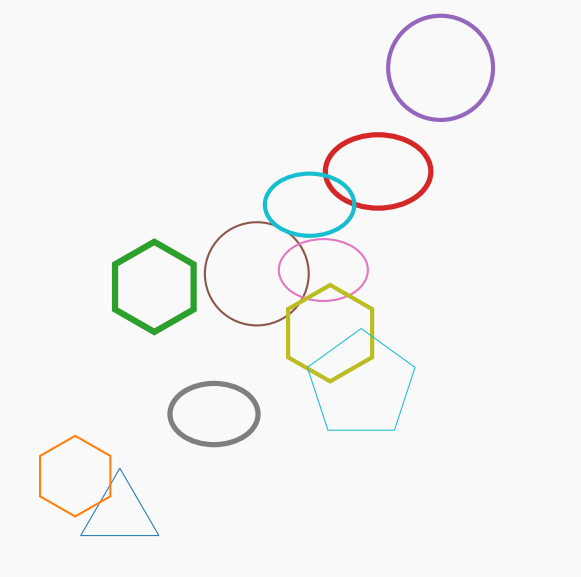[{"shape": "triangle", "thickness": 0.5, "radius": 0.39, "center": [0.206, 0.111]}, {"shape": "hexagon", "thickness": 1, "radius": 0.35, "center": [0.129, 0.175]}, {"shape": "hexagon", "thickness": 3, "radius": 0.39, "center": [0.266, 0.502]}, {"shape": "oval", "thickness": 2.5, "radius": 0.45, "center": [0.651, 0.702]}, {"shape": "circle", "thickness": 2, "radius": 0.45, "center": [0.758, 0.882]}, {"shape": "circle", "thickness": 1, "radius": 0.45, "center": [0.442, 0.525]}, {"shape": "oval", "thickness": 1, "radius": 0.38, "center": [0.556, 0.532]}, {"shape": "oval", "thickness": 2.5, "radius": 0.38, "center": [0.368, 0.282]}, {"shape": "hexagon", "thickness": 2, "radius": 0.42, "center": [0.568, 0.422]}, {"shape": "pentagon", "thickness": 0.5, "radius": 0.49, "center": [0.621, 0.333]}, {"shape": "oval", "thickness": 2, "radius": 0.38, "center": [0.533, 0.645]}]